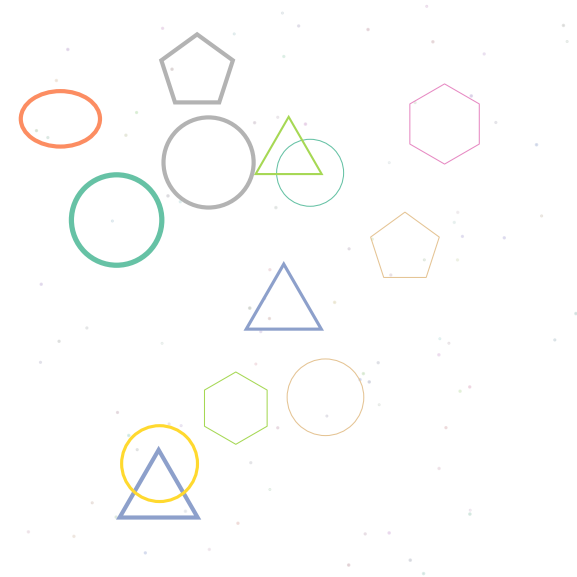[{"shape": "circle", "thickness": 2.5, "radius": 0.39, "center": [0.202, 0.618]}, {"shape": "circle", "thickness": 0.5, "radius": 0.29, "center": [0.537, 0.7]}, {"shape": "oval", "thickness": 2, "radius": 0.34, "center": [0.105, 0.793]}, {"shape": "triangle", "thickness": 1.5, "radius": 0.38, "center": [0.491, 0.467]}, {"shape": "triangle", "thickness": 2, "radius": 0.39, "center": [0.275, 0.142]}, {"shape": "hexagon", "thickness": 0.5, "radius": 0.35, "center": [0.77, 0.784]}, {"shape": "triangle", "thickness": 1, "radius": 0.33, "center": [0.5, 0.731]}, {"shape": "hexagon", "thickness": 0.5, "radius": 0.31, "center": [0.408, 0.292]}, {"shape": "circle", "thickness": 1.5, "radius": 0.33, "center": [0.276, 0.196]}, {"shape": "pentagon", "thickness": 0.5, "radius": 0.31, "center": [0.701, 0.569]}, {"shape": "circle", "thickness": 0.5, "radius": 0.33, "center": [0.564, 0.311]}, {"shape": "circle", "thickness": 2, "radius": 0.39, "center": [0.361, 0.718]}, {"shape": "pentagon", "thickness": 2, "radius": 0.33, "center": [0.341, 0.874]}]